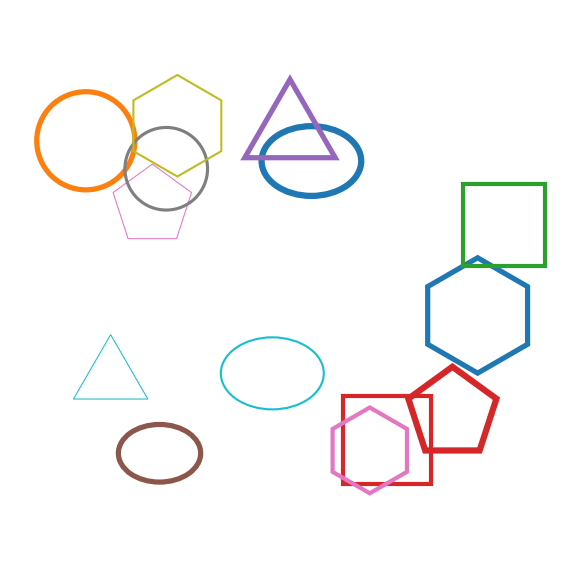[{"shape": "hexagon", "thickness": 2.5, "radius": 0.5, "center": [0.827, 0.453]}, {"shape": "oval", "thickness": 3, "radius": 0.43, "center": [0.539, 0.72]}, {"shape": "circle", "thickness": 2.5, "radius": 0.42, "center": [0.149, 0.755]}, {"shape": "square", "thickness": 2, "radius": 0.35, "center": [0.873, 0.61]}, {"shape": "square", "thickness": 2, "radius": 0.38, "center": [0.67, 0.237]}, {"shape": "pentagon", "thickness": 3, "radius": 0.4, "center": [0.783, 0.284]}, {"shape": "triangle", "thickness": 2.5, "radius": 0.45, "center": [0.502, 0.771]}, {"shape": "oval", "thickness": 2.5, "radius": 0.36, "center": [0.276, 0.214]}, {"shape": "hexagon", "thickness": 2, "radius": 0.37, "center": [0.64, 0.219]}, {"shape": "pentagon", "thickness": 0.5, "radius": 0.36, "center": [0.264, 0.644]}, {"shape": "circle", "thickness": 1.5, "radius": 0.36, "center": [0.288, 0.707]}, {"shape": "hexagon", "thickness": 1, "radius": 0.44, "center": [0.307, 0.781]}, {"shape": "oval", "thickness": 1, "radius": 0.45, "center": [0.472, 0.353]}, {"shape": "triangle", "thickness": 0.5, "radius": 0.37, "center": [0.192, 0.345]}]